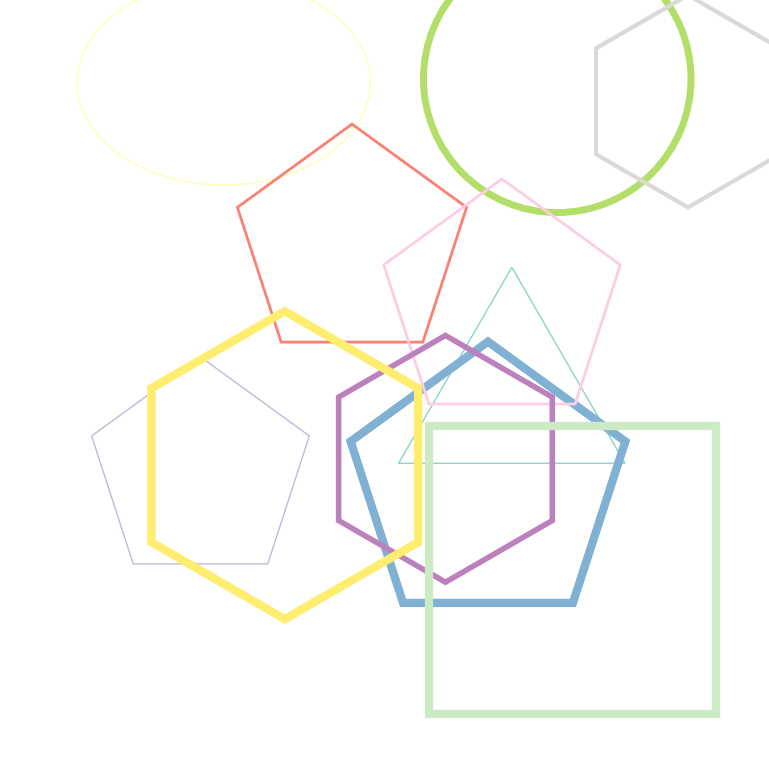[{"shape": "triangle", "thickness": 0.5, "radius": 0.85, "center": [0.665, 0.483]}, {"shape": "oval", "thickness": 0.5, "radius": 0.95, "center": [0.29, 0.893]}, {"shape": "pentagon", "thickness": 0.5, "radius": 0.74, "center": [0.26, 0.388]}, {"shape": "pentagon", "thickness": 1, "radius": 0.78, "center": [0.457, 0.682]}, {"shape": "pentagon", "thickness": 3, "radius": 0.94, "center": [0.634, 0.369]}, {"shape": "circle", "thickness": 2.5, "radius": 0.87, "center": [0.724, 0.898]}, {"shape": "pentagon", "thickness": 1, "radius": 0.81, "center": [0.652, 0.606]}, {"shape": "hexagon", "thickness": 1.5, "radius": 0.69, "center": [0.894, 0.868]}, {"shape": "hexagon", "thickness": 2, "radius": 0.8, "center": [0.579, 0.404]}, {"shape": "square", "thickness": 3, "radius": 0.93, "center": [0.743, 0.26]}, {"shape": "hexagon", "thickness": 3, "radius": 1.0, "center": [0.37, 0.396]}]